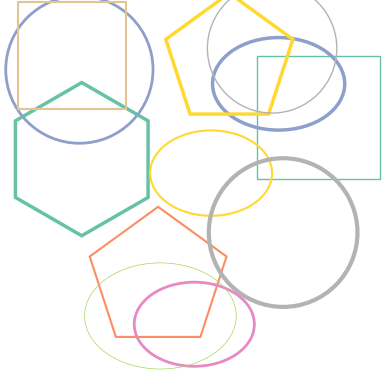[{"shape": "hexagon", "thickness": 2.5, "radius": 0.99, "center": [0.212, 0.587]}, {"shape": "square", "thickness": 1, "radius": 0.8, "center": [0.828, 0.695]}, {"shape": "pentagon", "thickness": 1.5, "radius": 0.93, "center": [0.411, 0.276]}, {"shape": "oval", "thickness": 2.5, "radius": 0.86, "center": [0.724, 0.782]}, {"shape": "circle", "thickness": 2, "radius": 0.96, "center": [0.206, 0.819]}, {"shape": "oval", "thickness": 2, "radius": 0.78, "center": [0.505, 0.158]}, {"shape": "oval", "thickness": 0.5, "radius": 0.98, "center": [0.417, 0.179]}, {"shape": "oval", "thickness": 1.5, "radius": 0.79, "center": [0.548, 0.55]}, {"shape": "pentagon", "thickness": 2.5, "radius": 0.87, "center": [0.596, 0.844]}, {"shape": "square", "thickness": 1.5, "radius": 0.7, "center": [0.187, 0.856]}, {"shape": "circle", "thickness": 3, "radius": 0.97, "center": [0.735, 0.396]}, {"shape": "circle", "thickness": 1, "radius": 0.84, "center": [0.707, 0.874]}]